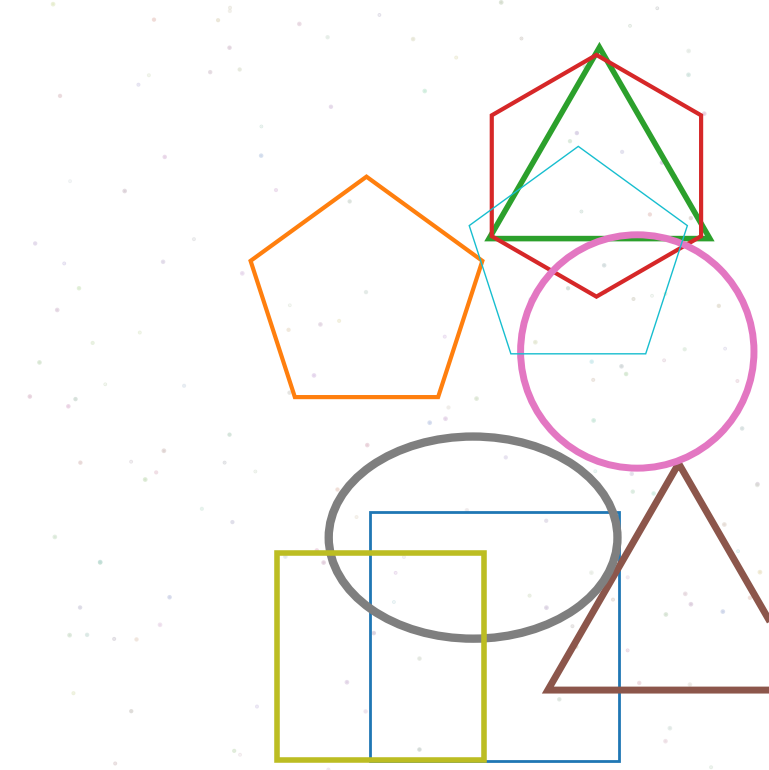[{"shape": "square", "thickness": 1, "radius": 0.81, "center": [0.643, 0.173]}, {"shape": "pentagon", "thickness": 1.5, "radius": 0.79, "center": [0.476, 0.612]}, {"shape": "triangle", "thickness": 2, "radius": 0.83, "center": [0.778, 0.773]}, {"shape": "hexagon", "thickness": 1.5, "radius": 0.78, "center": [0.775, 0.772]}, {"shape": "triangle", "thickness": 2.5, "radius": 0.98, "center": [0.881, 0.202]}, {"shape": "circle", "thickness": 2.5, "radius": 0.76, "center": [0.828, 0.544]}, {"shape": "oval", "thickness": 3, "radius": 0.94, "center": [0.614, 0.302]}, {"shape": "square", "thickness": 2, "radius": 0.67, "center": [0.494, 0.148]}, {"shape": "pentagon", "thickness": 0.5, "radius": 0.74, "center": [0.751, 0.661]}]